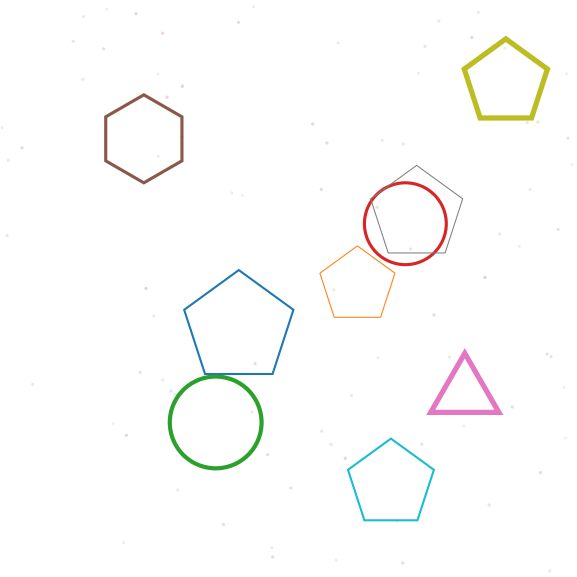[{"shape": "pentagon", "thickness": 1, "radius": 0.5, "center": [0.414, 0.432]}, {"shape": "pentagon", "thickness": 0.5, "radius": 0.34, "center": [0.619, 0.505]}, {"shape": "circle", "thickness": 2, "radius": 0.4, "center": [0.373, 0.268]}, {"shape": "circle", "thickness": 1.5, "radius": 0.35, "center": [0.702, 0.612]}, {"shape": "hexagon", "thickness": 1.5, "radius": 0.38, "center": [0.249, 0.759]}, {"shape": "triangle", "thickness": 2.5, "radius": 0.34, "center": [0.805, 0.319]}, {"shape": "pentagon", "thickness": 0.5, "radius": 0.42, "center": [0.721, 0.629]}, {"shape": "pentagon", "thickness": 2.5, "radius": 0.38, "center": [0.876, 0.856]}, {"shape": "pentagon", "thickness": 1, "radius": 0.39, "center": [0.677, 0.161]}]